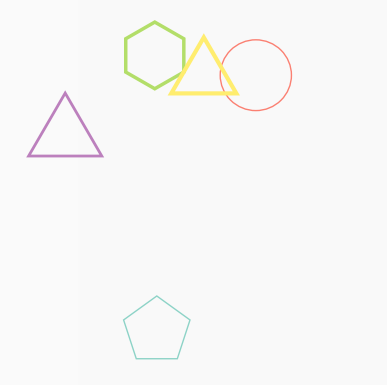[{"shape": "pentagon", "thickness": 1, "radius": 0.45, "center": [0.405, 0.141]}, {"shape": "circle", "thickness": 1, "radius": 0.46, "center": [0.66, 0.805]}, {"shape": "hexagon", "thickness": 2.5, "radius": 0.43, "center": [0.399, 0.856]}, {"shape": "triangle", "thickness": 2, "radius": 0.55, "center": [0.168, 0.649]}, {"shape": "triangle", "thickness": 3, "radius": 0.48, "center": [0.526, 0.806]}]